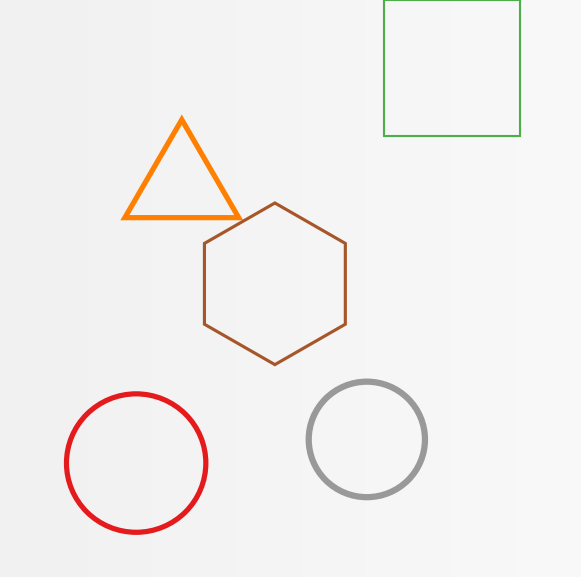[{"shape": "circle", "thickness": 2.5, "radius": 0.6, "center": [0.234, 0.197]}, {"shape": "square", "thickness": 1, "radius": 0.59, "center": [0.778, 0.882]}, {"shape": "triangle", "thickness": 2.5, "radius": 0.57, "center": [0.313, 0.679]}, {"shape": "hexagon", "thickness": 1.5, "radius": 0.7, "center": [0.473, 0.508]}, {"shape": "circle", "thickness": 3, "radius": 0.5, "center": [0.631, 0.238]}]